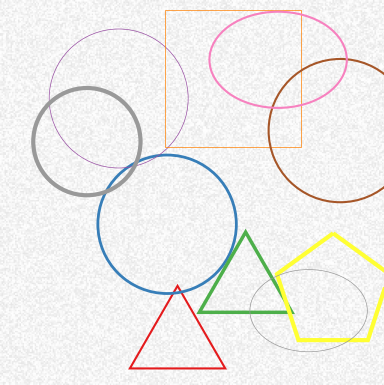[{"shape": "triangle", "thickness": 1.5, "radius": 0.71, "center": [0.461, 0.115]}, {"shape": "circle", "thickness": 2, "radius": 0.9, "center": [0.434, 0.417]}, {"shape": "triangle", "thickness": 2.5, "radius": 0.69, "center": [0.638, 0.258]}, {"shape": "circle", "thickness": 0.5, "radius": 0.9, "center": [0.308, 0.744]}, {"shape": "square", "thickness": 0.5, "radius": 0.89, "center": [0.605, 0.796]}, {"shape": "pentagon", "thickness": 3, "radius": 0.77, "center": [0.865, 0.241]}, {"shape": "circle", "thickness": 1.5, "radius": 0.93, "center": [0.884, 0.661]}, {"shape": "oval", "thickness": 1.5, "radius": 0.89, "center": [0.722, 0.845]}, {"shape": "oval", "thickness": 0.5, "radius": 0.76, "center": [0.802, 0.193]}, {"shape": "circle", "thickness": 3, "radius": 0.7, "center": [0.226, 0.632]}]